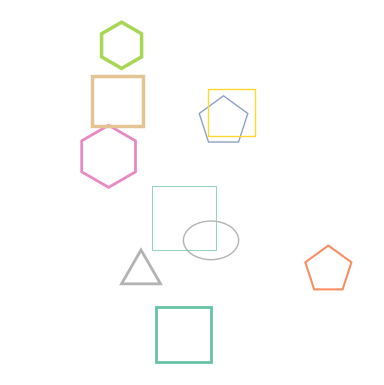[{"shape": "square", "thickness": 2, "radius": 0.36, "center": [0.477, 0.131]}, {"shape": "square", "thickness": 0.5, "radius": 0.41, "center": [0.479, 0.433]}, {"shape": "pentagon", "thickness": 1.5, "radius": 0.31, "center": [0.853, 0.299]}, {"shape": "pentagon", "thickness": 1, "radius": 0.33, "center": [0.581, 0.685]}, {"shape": "hexagon", "thickness": 2, "radius": 0.4, "center": [0.282, 0.594]}, {"shape": "hexagon", "thickness": 2.5, "radius": 0.3, "center": [0.316, 0.882]}, {"shape": "square", "thickness": 1, "radius": 0.3, "center": [0.601, 0.707]}, {"shape": "square", "thickness": 2.5, "radius": 0.33, "center": [0.306, 0.738]}, {"shape": "triangle", "thickness": 2, "radius": 0.29, "center": [0.366, 0.292]}, {"shape": "oval", "thickness": 1, "radius": 0.36, "center": [0.548, 0.376]}]